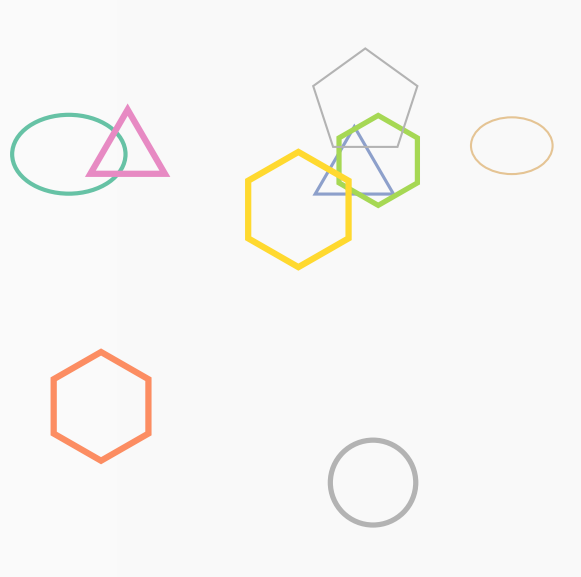[{"shape": "oval", "thickness": 2, "radius": 0.49, "center": [0.118, 0.732]}, {"shape": "hexagon", "thickness": 3, "radius": 0.47, "center": [0.174, 0.295]}, {"shape": "triangle", "thickness": 1.5, "radius": 0.39, "center": [0.61, 0.702]}, {"shape": "triangle", "thickness": 3, "radius": 0.37, "center": [0.22, 0.735]}, {"shape": "hexagon", "thickness": 2.5, "radius": 0.39, "center": [0.651, 0.721]}, {"shape": "hexagon", "thickness": 3, "radius": 0.5, "center": [0.513, 0.636]}, {"shape": "oval", "thickness": 1, "radius": 0.35, "center": [0.88, 0.747]}, {"shape": "circle", "thickness": 2.5, "radius": 0.37, "center": [0.642, 0.163]}, {"shape": "pentagon", "thickness": 1, "radius": 0.47, "center": [0.628, 0.821]}]